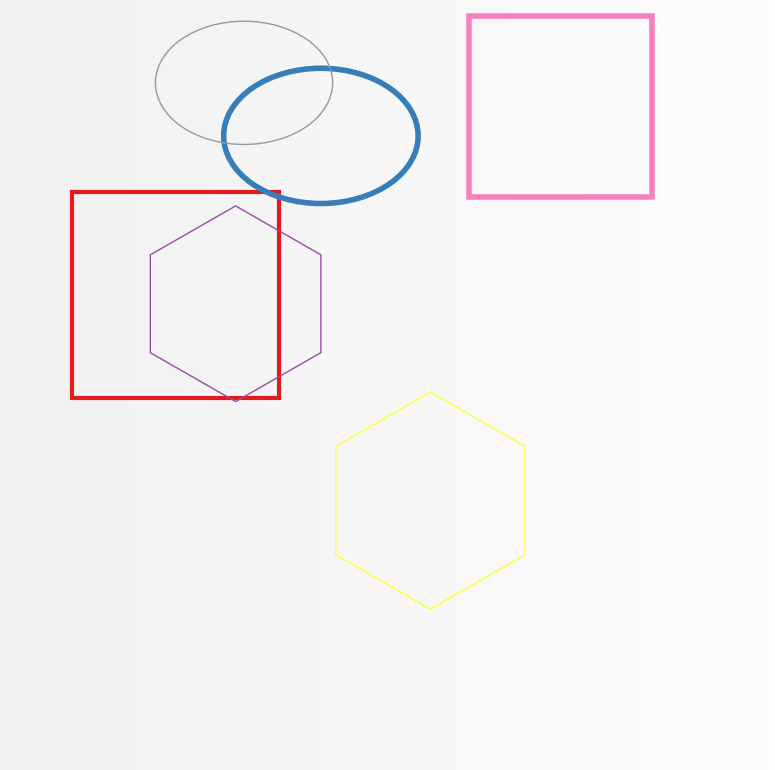[{"shape": "square", "thickness": 1.5, "radius": 0.67, "center": [0.226, 0.617]}, {"shape": "oval", "thickness": 2, "radius": 0.63, "center": [0.414, 0.824]}, {"shape": "hexagon", "thickness": 0.5, "radius": 0.64, "center": [0.304, 0.606]}, {"shape": "hexagon", "thickness": 0.5, "radius": 0.7, "center": [0.555, 0.35]}, {"shape": "square", "thickness": 2, "radius": 0.59, "center": [0.724, 0.862]}, {"shape": "oval", "thickness": 0.5, "radius": 0.57, "center": [0.315, 0.892]}]